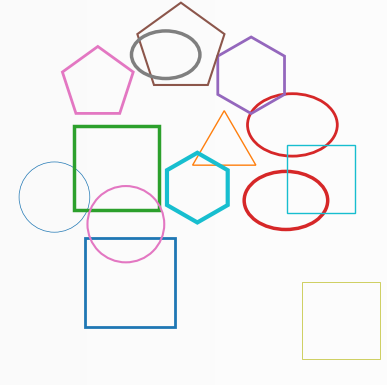[{"shape": "circle", "thickness": 0.5, "radius": 0.46, "center": [0.14, 0.488]}, {"shape": "square", "thickness": 2, "radius": 0.58, "center": [0.335, 0.265]}, {"shape": "triangle", "thickness": 1, "radius": 0.47, "center": [0.579, 0.618]}, {"shape": "square", "thickness": 2.5, "radius": 0.55, "center": [0.302, 0.563]}, {"shape": "oval", "thickness": 2, "radius": 0.58, "center": [0.755, 0.676]}, {"shape": "oval", "thickness": 2.5, "radius": 0.54, "center": [0.738, 0.479]}, {"shape": "hexagon", "thickness": 2, "radius": 0.5, "center": [0.648, 0.804]}, {"shape": "pentagon", "thickness": 1.5, "radius": 0.59, "center": [0.467, 0.875]}, {"shape": "circle", "thickness": 1.5, "radius": 0.5, "center": [0.325, 0.418]}, {"shape": "pentagon", "thickness": 2, "radius": 0.48, "center": [0.252, 0.783]}, {"shape": "oval", "thickness": 2.5, "radius": 0.44, "center": [0.428, 0.858]}, {"shape": "square", "thickness": 0.5, "radius": 0.5, "center": [0.88, 0.168]}, {"shape": "hexagon", "thickness": 3, "radius": 0.45, "center": [0.509, 0.513]}, {"shape": "square", "thickness": 1, "radius": 0.44, "center": [0.828, 0.536]}]